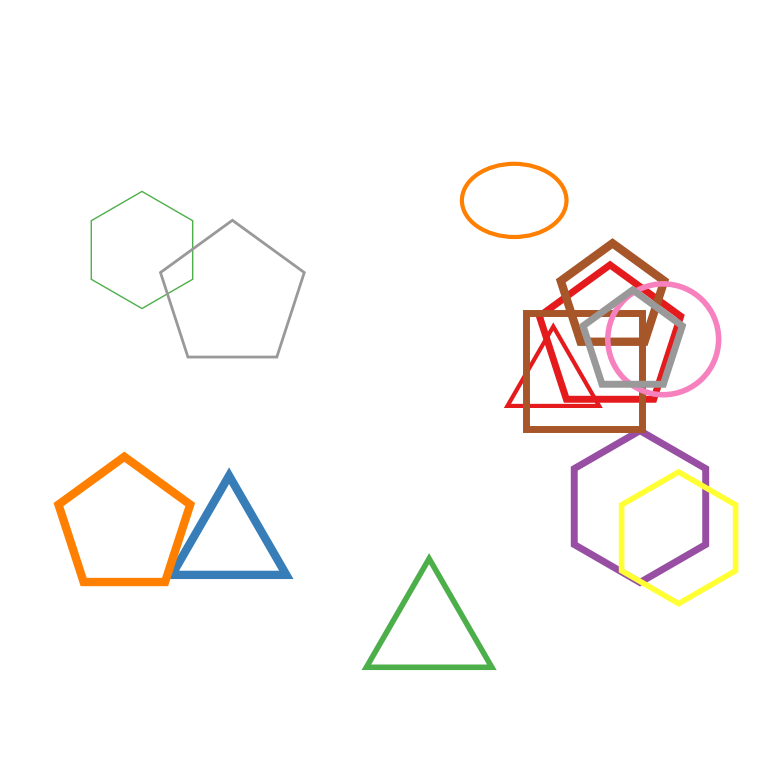[{"shape": "triangle", "thickness": 1.5, "radius": 0.34, "center": [0.719, 0.507]}, {"shape": "pentagon", "thickness": 2.5, "radius": 0.48, "center": [0.792, 0.56]}, {"shape": "triangle", "thickness": 3, "radius": 0.43, "center": [0.298, 0.296]}, {"shape": "triangle", "thickness": 2, "radius": 0.47, "center": [0.557, 0.18]}, {"shape": "hexagon", "thickness": 0.5, "radius": 0.38, "center": [0.184, 0.675]}, {"shape": "hexagon", "thickness": 2.5, "radius": 0.49, "center": [0.831, 0.342]}, {"shape": "pentagon", "thickness": 3, "radius": 0.45, "center": [0.162, 0.317]}, {"shape": "oval", "thickness": 1.5, "radius": 0.34, "center": [0.668, 0.74]}, {"shape": "hexagon", "thickness": 2, "radius": 0.43, "center": [0.881, 0.302]}, {"shape": "pentagon", "thickness": 3, "radius": 0.35, "center": [0.795, 0.613]}, {"shape": "square", "thickness": 2.5, "radius": 0.38, "center": [0.759, 0.518]}, {"shape": "circle", "thickness": 2, "radius": 0.36, "center": [0.861, 0.559]}, {"shape": "pentagon", "thickness": 2.5, "radius": 0.34, "center": [0.822, 0.556]}, {"shape": "pentagon", "thickness": 1, "radius": 0.49, "center": [0.302, 0.616]}]